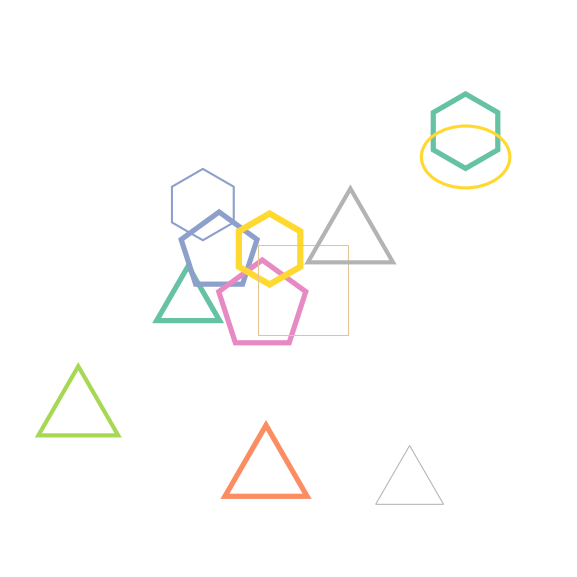[{"shape": "hexagon", "thickness": 2.5, "radius": 0.32, "center": [0.806, 0.772]}, {"shape": "triangle", "thickness": 2.5, "radius": 0.31, "center": [0.326, 0.475]}, {"shape": "triangle", "thickness": 2.5, "radius": 0.41, "center": [0.461, 0.181]}, {"shape": "hexagon", "thickness": 1, "radius": 0.31, "center": [0.351, 0.645]}, {"shape": "pentagon", "thickness": 2.5, "radius": 0.35, "center": [0.379, 0.563]}, {"shape": "pentagon", "thickness": 2.5, "radius": 0.4, "center": [0.454, 0.47]}, {"shape": "triangle", "thickness": 2, "radius": 0.4, "center": [0.136, 0.285]}, {"shape": "oval", "thickness": 1.5, "radius": 0.38, "center": [0.806, 0.727]}, {"shape": "hexagon", "thickness": 3, "radius": 0.31, "center": [0.467, 0.568]}, {"shape": "square", "thickness": 0.5, "radius": 0.39, "center": [0.524, 0.497]}, {"shape": "triangle", "thickness": 2, "radius": 0.43, "center": [0.607, 0.587]}, {"shape": "triangle", "thickness": 0.5, "radius": 0.34, "center": [0.709, 0.16]}]